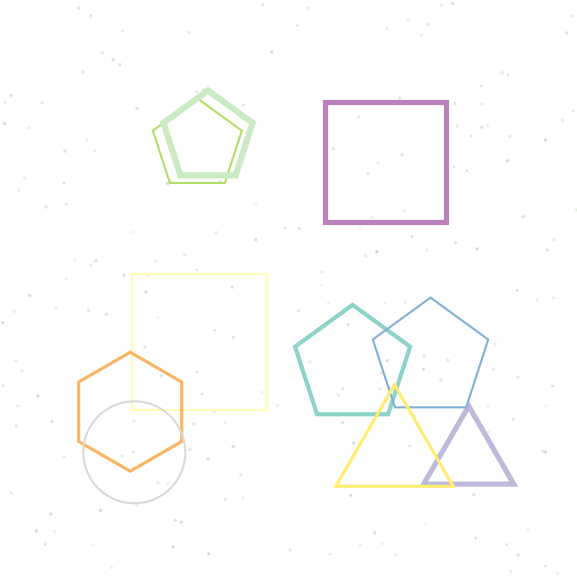[{"shape": "pentagon", "thickness": 2, "radius": 0.52, "center": [0.611, 0.366]}, {"shape": "square", "thickness": 1, "radius": 0.59, "center": [0.346, 0.407]}, {"shape": "triangle", "thickness": 2.5, "radius": 0.45, "center": [0.812, 0.206]}, {"shape": "pentagon", "thickness": 1, "radius": 0.53, "center": [0.746, 0.379]}, {"shape": "hexagon", "thickness": 1.5, "radius": 0.52, "center": [0.226, 0.286]}, {"shape": "pentagon", "thickness": 1, "radius": 0.4, "center": [0.342, 0.748]}, {"shape": "circle", "thickness": 1, "radius": 0.44, "center": [0.233, 0.216]}, {"shape": "square", "thickness": 2.5, "radius": 0.52, "center": [0.668, 0.718]}, {"shape": "pentagon", "thickness": 3, "radius": 0.41, "center": [0.36, 0.761]}, {"shape": "triangle", "thickness": 1.5, "radius": 0.59, "center": [0.683, 0.216]}]